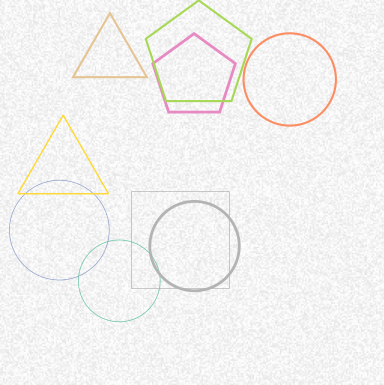[{"shape": "circle", "thickness": 0.5, "radius": 0.53, "center": [0.31, 0.27]}, {"shape": "circle", "thickness": 1.5, "radius": 0.6, "center": [0.753, 0.794]}, {"shape": "circle", "thickness": 0.5, "radius": 0.65, "center": [0.154, 0.402]}, {"shape": "pentagon", "thickness": 2, "radius": 0.56, "center": [0.504, 0.8]}, {"shape": "pentagon", "thickness": 1.5, "radius": 0.72, "center": [0.516, 0.854]}, {"shape": "triangle", "thickness": 1, "radius": 0.68, "center": [0.164, 0.565]}, {"shape": "triangle", "thickness": 1.5, "radius": 0.55, "center": [0.286, 0.855]}, {"shape": "square", "thickness": 0.5, "radius": 0.63, "center": [0.468, 0.378]}, {"shape": "circle", "thickness": 2, "radius": 0.58, "center": [0.505, 0.361]}]